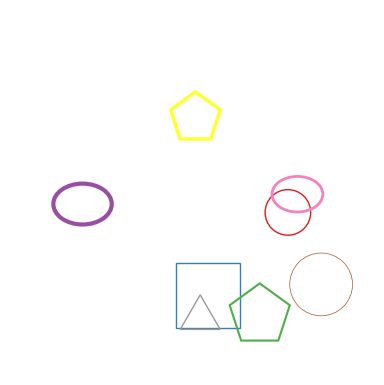[{"shape": "circle", "thickness": 1, "radius": 0.3, "center": [0.748, 0.448]}, {"shape": "square", "thickness": 1, "radius": 0.42, "center": [0.54, 0.233]}, {"shape": "pentagon", "thickness": 1.5, "radius": 0.41, "center": [0.675, 0.182]}, {"shape": "oval", "thickness": 3, "radius": 0.38, "center": [0.214, 0.47]}, {"shape": "pentagon", "thickness": 2.5, "radius": 0.34, "center": [0.508, 0.694]}, {"shape": "circle", "thickness": 0.5, "radius": 0.41, "center": [0.834, 0.261]}, {"shape": "oval", "thickness": 2, "radius": 0.33, "center": [0.772, 0.496]}, {"shape": "triangle", "thickness": 1, "radius": 0.3, "center": [0.52, 0.174]}]